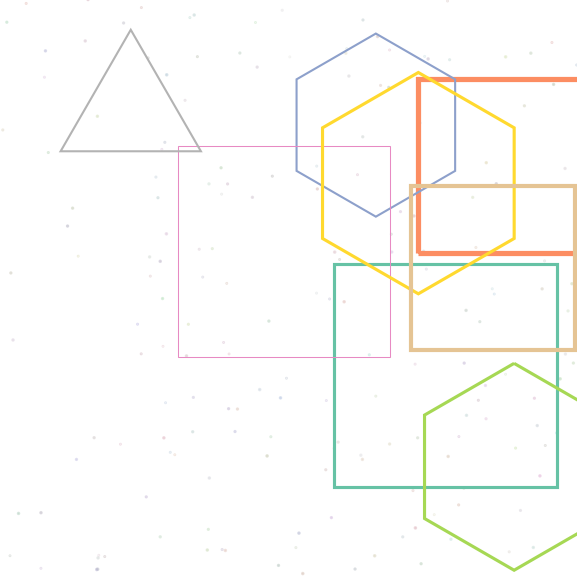[{"shape": "square", "thickness": 1.5, "radius": 0.96, "center": [0.771, 0.349]}, {"shape": "square", "thickness": 2.5, "radius": 0.75, "center": [0.873, 0.712]}, {"shape": "hexagon", "thickness": 1, "radius": 0.79, "center": [0.651, 0.782]}, {"shape": "square", "thickness": 0.5, "radius": 0.92, "center": [0.492, 0.564]}, {"shape": "hexagon", "thickness": 1.5, "radius": 0.9, "center": [0.89, 0.191]}, {"shape": "hexagon", "thickness": 1.5, "radius": 0.96, "center": [0.724, 0.682]}, {"shape": "square", "thickness": 2, "radius": 0.71, "center": [0.854, 0.535]}, {"shape": "triangle", "thickness": 1, "radius": 0.7, "center": [0.226, 0.807]}]